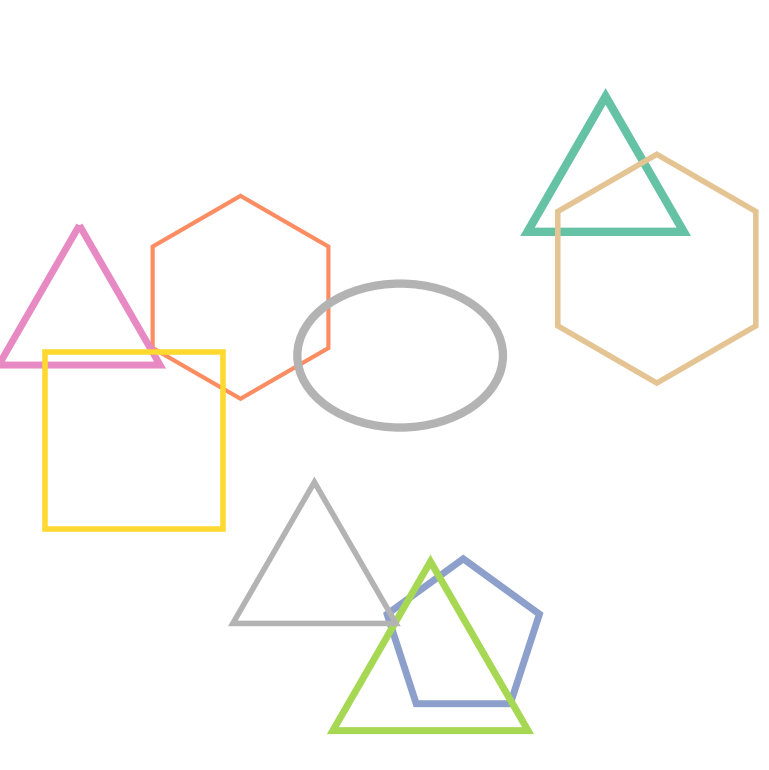[{"shape": "triangle", "thickness": 3, "radius": 0.59, "center": [0.787, 0.758]}, {"shape": "hexagon", "thickness": 1.5, "radius": 0.66, "center": [0.312, 0.614]}, {"shape": "pentagon", "thickness": 2.5, "radius": 0.52, "center": [0.602, 0.17]}, {"shape": "triangle", "thickness": 2.5, "radius": 0.6, "center": [0.103, 0.586]}, {"shape": "triangle", "thickness": 2.5, "radius": 0.73, "center": [0.559, 0.124]}, {"shape": "square", "thickness": 2, "radius": 0.58, "center": [0.174, 0.428]}, {"shape": "hexagon", "thickness": 2, "radius": 0.74, "center": [0.853, 0.651]}, {"shape": "triangle", "thickness": 2, "radius": 0.61, "center": [0.408, 0.252]}, {"shape": "oval", "thickness": 3, "radius": 0.67, "center": [0.52, 0.538]}]